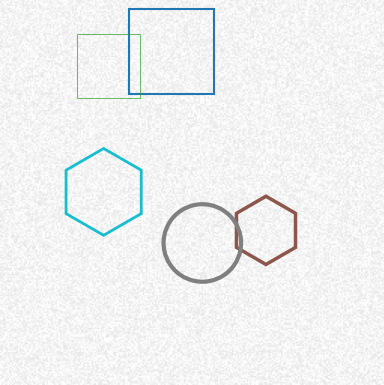[{"shape": "square", "thickness": 1.5, "radius": 0.55, "center": [0.445, 0.865]}, {"shape": "square", "thickness": 0.5, "radius": 0.41, "center": [0.282, 0.829]}, {"shape": "hexagon", "thickness": 2.5, "radius": 0.44, "center": [0.691, 0.402]}, {"shape": "circle", "thickness": 3, "radius": 0.5, "center": [0.526, 0.369]}, {"shape": "hexagon", "thickness": 2, "radius": 0.56, "center": [0.269, 0.502]}]